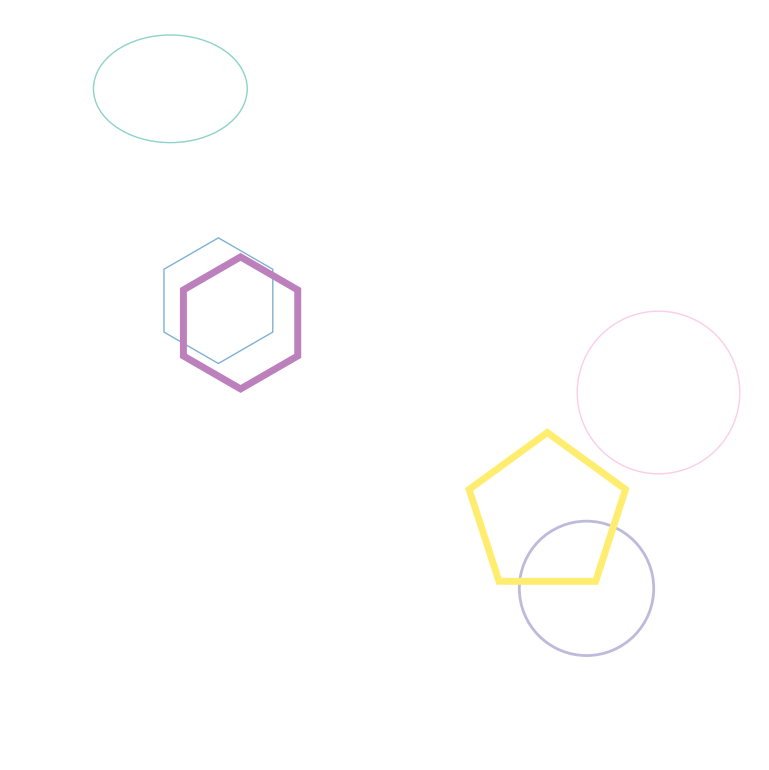[{"shape": "oval", "thickness": 0.5, "radius": 0.5, "center": [0.221, 0.885]}, {"shape": "circle", "thickness": 1, "radius": 0.44, "center": [0.762, 0.236]}, {"shape": "hexagon", "thickness": 0.5, "radius": 0.41, "center": [0.284, 0.61]}, {"shape": "circle", "thickness": 0.5, "radius": 0.53, "center": [0.855, 0.49]}, {"shape": "hexagon", "thickness": 2.5, "radius": 0.43, "center": [0.312, 0.581]}, {"shape": "pentagon", "thickness": 2.5, "radius": 0.53, "center": [0.711, 0.331]}]